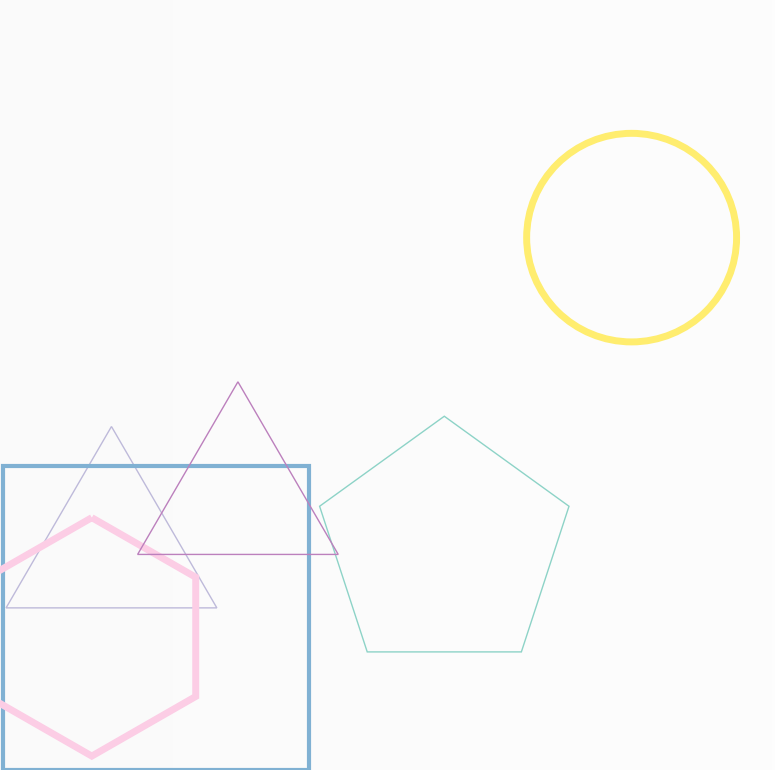[{"shape": "pentagon", "thickness": 0.5, "radius": 0.85, "center": [0.573, 0.29]}, {"shape": "triangle", "thickness": 0.5, "radius": 0.79, "center": [0.144, 0.289]}, {"shape": "square", "thickness": 1.5, "radius": 0.99, "center": [0.201, 0.198]}, {"shape": "hexagon", "thickness": 2.5, "radius": 0.77, "center": [0.118, 0.173]}, {"shape": "triangle", "thickness": 0.5, "radius": 0.75, "center": [0.307, 0.355]}, {"shape": "circle", "thickness": 2.5, "radius": 0.68, "center": [0.815, 0.691]}]